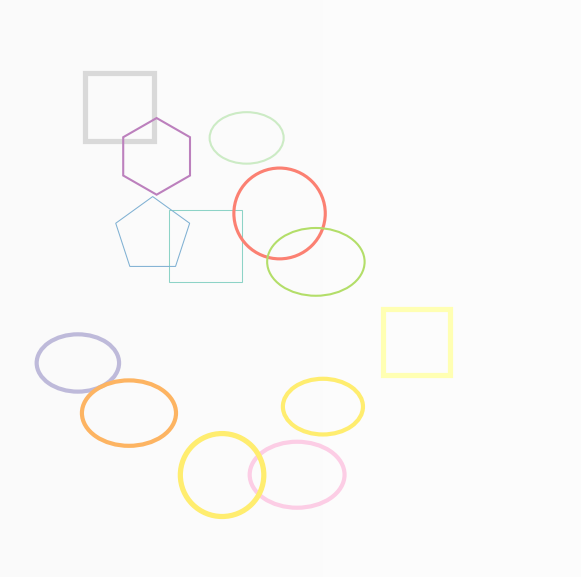[{"shape": "square", "thickness": 0.5, "radius": 0.31, "center": [0.354, 0.573]}, {"shape": "square", "thickness": 2.5, "radius": 0.29, "center": [0.717, 0.407]}, {"shape": "oval", "thickness": 2, "radius": 0.35, "center": [0.134, 0.371]}, {"shape": "circle", "thickness": 1.5, "radius": 0.39, "center": [0.481, 0.63]}, {"shape": "pentagon", "thickness": 0.5, "radius": 0.33, "center": [0.263, 0.592]}, {"shape": "oval", "thickness": 2, "radius": 0.4, "center": [0.222, 0.284]}, {"shape": "oval", "thickness": 1, "radius": 0.42, "center": [0.543, 0.546]}, {"shape": "oval", "thickness": 2, "radius": 0.41, "center": [0.511, 0.177]}, {"shape": "square", "thickness": 2.5, "radius": 0.29, "center": [0.206, 0.814]}, {"shape": "hexagon", "thickness": 1, "radius": 0.33, "center": [0.269, 0.728]}, {"shape": "oval", "thickness": 1, "radius": 0.32, "center": [0.424, 0.76]}, {"shape": "oval", "thickness": 2, "radius": 0.34, "center": [0.556, 0.295]}, {"shape": "circle", "thickness": 2.5, "radius": 0.36, "center": [0.382, 0.177]}]